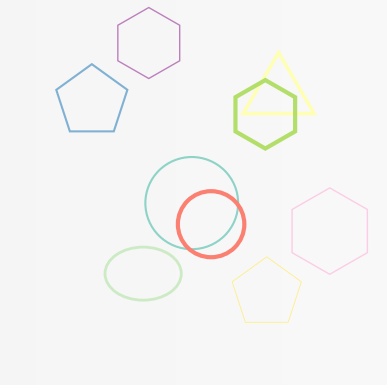[{"shape": "circle", "thickness": 1.5, "radius": 0.6, "center": [0.495, 0.472]}, {"shape": "triangle", "thickness": 2.5, "radius": 0.53, "center": [0.719, 0.758]}, {"shape": "circle", "thickness": 3, "radius": 0.43, "center": [0.545, 0.418]}, {"shape": "pentagon", "thickness": 1.5, "radius": 0.48, "center": [0.237, 0.737]}, {"shape": "hexagon", "thickness": 3, "radius": 0.44, "center": [0.685, 0.703]}, {"shape": "hexagon", "thickness": 1, "radius": 0.56, "center": [0.851, 0.4]}, {"shape": "hexagon", "thickness": 1, "radius": 0.46, "center": [0.384, 0.888]}, {"shape": "oval", "thickness": 2, "radius": 0.49, "center": [0.369, 0.289]}, {"shape": "pentagon", "thickness": 0.5, "radius": 0.47, "center": [0.688, 0.239]}]